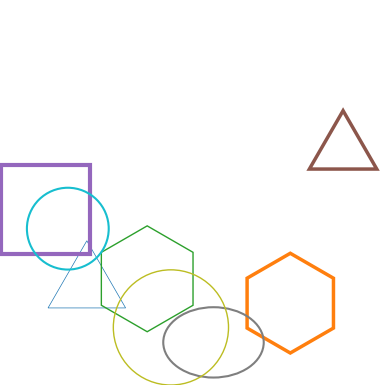[{"shape": "triangle", "thickness": 0.5, "radius": 0.58, "center": [0.226, 0.258]}, {"shape": "hexagon", "thickness": 2.5, "radius": 0.65, "center": [0.754, 0.213]}, {"shape": "hexagon", "thickness": 1, "radius": 0.69, "center": [0.382, 0.276]}, {"shape": "square", "thickness": 3, "radius": 0.58, "center": [0.118, 0.456]}, {"shape": "triangle", "thickness": 2.5, "radius": 0.51, "center": [0.891, 0.611]}, {"shape": "oval", "thickness": 1.5, "radius": 0.65, "center": [0.555, 0.111]}, {"shape": "circle", "thickness": 1, "radius": 0.75, "center": [0.444, 0.15]}, {"shape": "circle", "thickness": 1.5, "radius": 0.53, "center": [0.176, 0.406]}]